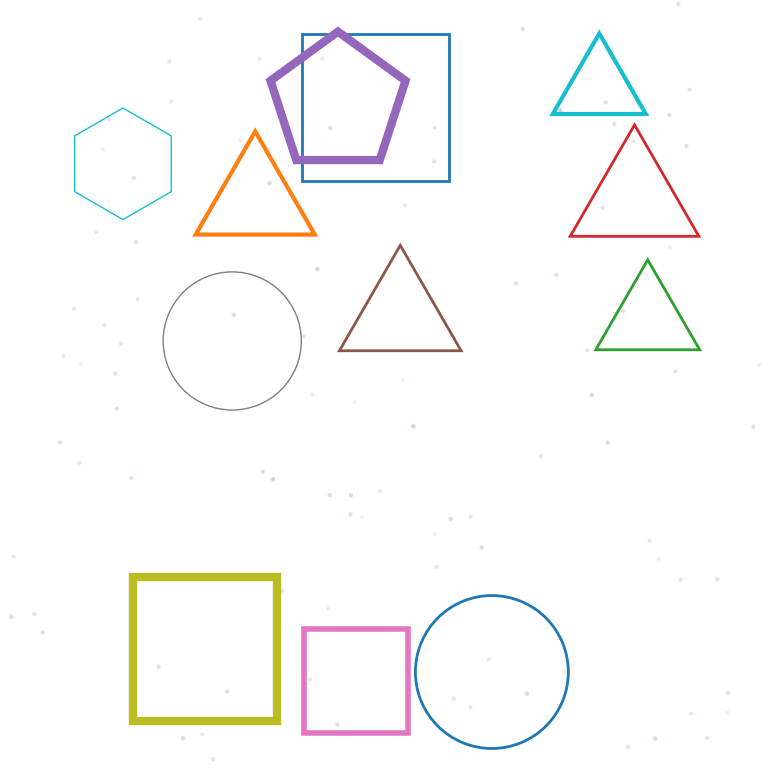[{"shape": "circle", "thickness": 1, "radius": 0.5, "center": [0.639, 0.127]}, {"shape": "square", "thickness": 1, "radius": 0.48, "center": [0.487, 0.861]}, {"shape": "triangle", "thickness": 1.5, "radius": 0.45, "center": [0.331, 0.74]}, {"shape": "triangle", "thickness": 1, "radius": 0.39, "center": [0.841, 0.585]}, {"shape": "triangle", "thickness": 1, "radius": 0.48, "center": [0.824, 0.741]}, {"shape": "pentagon", "thickness": 3, "radius": 0.46, "center": [0.439, 0.867]}, {"shape": "triangle", "thickness": 1, "radius": 0.46, "center": [0.52, 0.59]}, {"shape": "square", "thickness": 2, "radius": 0.34, "center": [0.462, 0.115]}, {"shape": "circle", "thickness": 0.5, "radius": 0.45, "center": [0.302, 0.557]}, {"shape": "square", "thickness": 3, "radius": 0.47, "center": [0.266, 0.157]}, {"shape": "triangle", "thickness": 1.5, "radius": 0.35, "center": [0.778, 0.887]}, {"shape": "hexagon", "thickness": 0.5, "radius": 0.36, "center": [0.16, 0.787]}]